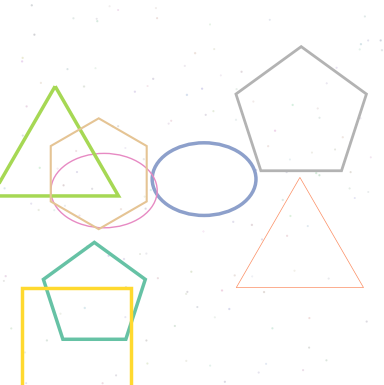[{"shape": "pentagon", "thickness": 2.5, "radius": 0.7, "center": [0.245, 0.231]}, {"shape": "triangle", "thickness": 0.5, "radius": 0.95, "center": [0.779, 0.348]}, {"shape": "oval", "thickness": 2.5, "radius": 0.67, "center": [0.53, 0.535]}, {"shape": "oval", "thickness": 1, "radius": 0.69, "center": [0.27, 0.505]}, {"shape": "triangle", "thickness": 2.5, "radius": 0.95, "center": [0.143, 0.586]}, {"shape": "square", "thickness": 2.5, "radius": 0.71, "center": [0.198, 0.112]}, {"shape": "hexagon", "thickness": 1.5, "radius": 0.72, "center": [0.256, 0.549]}, {"shape": "pentagon", "thickness": 2, "radius": 0.89, "center": [0.782, 0.701]}]